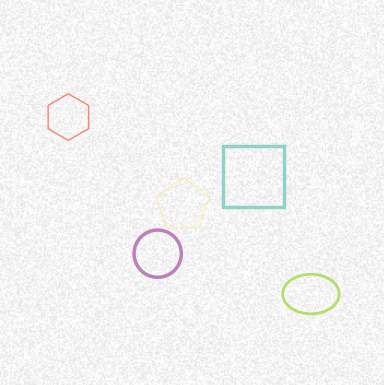[{"shape": "square", "thickness": 2.5, "radius": 0.39, "center": [0.658, 0.541]}, {"shape": "hexagon", "thickness": 1, "radius": 0.3, "center": [0.178, 0.696]}, {"shape": "oval", "thickness": 2, "radius": 0.37, "center": [0.808, 0.236]}, {"shape": "circle", "thickness": 2.5, "radius": 0.31, "center": [0.41, 0.341]}, {"shape": "pentagon", "thickness": 0.5, "radius": 0.36, "center": [0.475, 0.467]}]